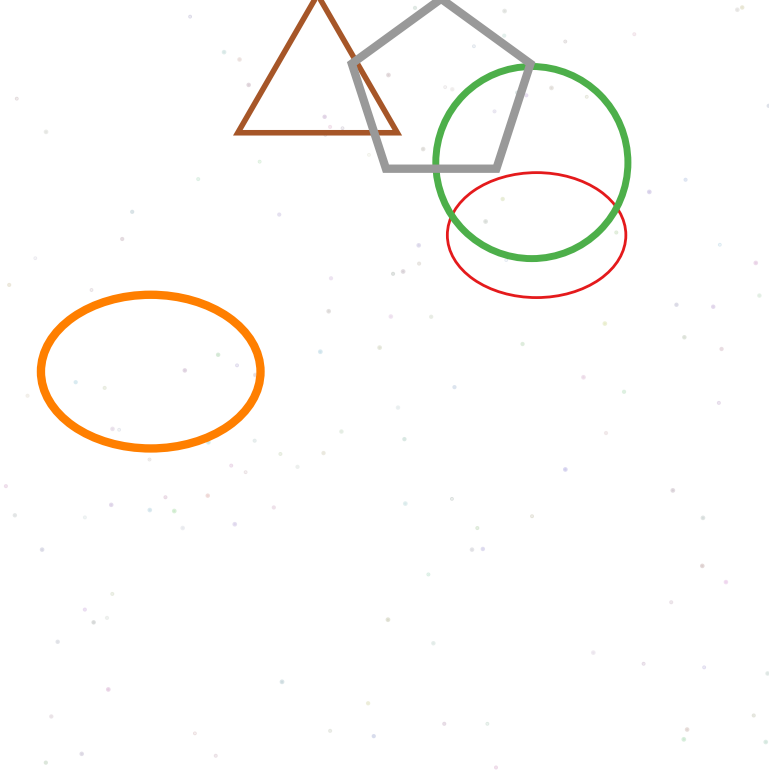[{"shape": "oval", "thickness": 1, "radius": 0.58, "center": [0.697, 0.695]}, {"shape": "circle", "thickness": 2.5, "radius": 0.62, "center": [0.691, 0.789]}, {"shape": "oval", "thickness": 3, "radius": 0.71, "center": [0.196, 0.517]}, {"shape": "triangle", "thickness": 2, "radius": 0.6, "center": [0.412, 0.887]}, {"shape": "pentagon", "thickness": 3, "radius": 0.61, "center": [0.573, 0.88]}]